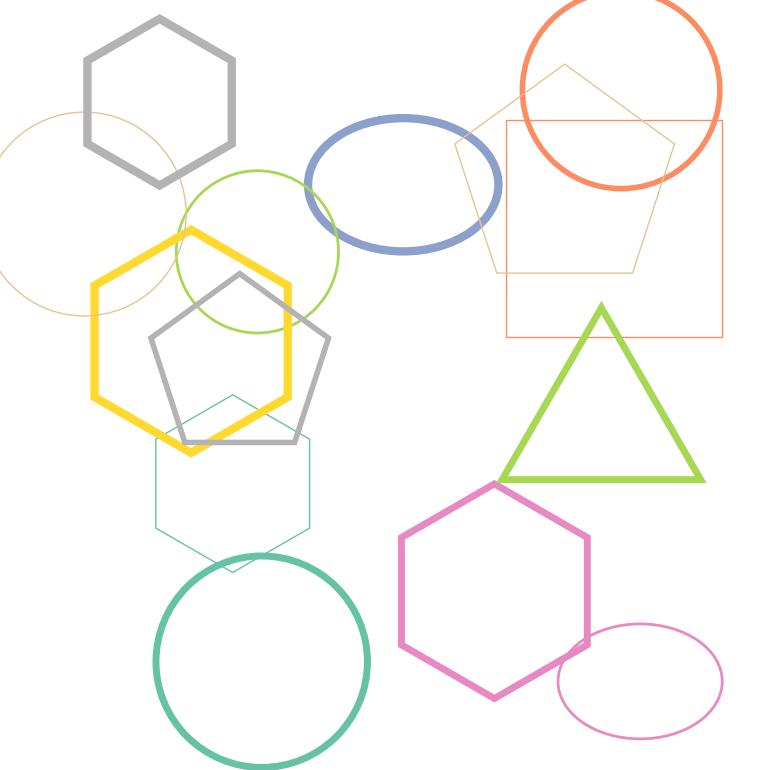[{"shape": "hexagon", "thickness": 0.5, "radius": 0.58, "center": [0.302, 0.372]}, {"shape": "circle", "thickness": 2.5, "radius": 0.69, "center": [0.34, 0.141]}, {"shape": "circle", "thickness": 2, "radius": 0.64, "center": [0.807, 0.883]}, {"shape": "square", "thickness": 0.5, "radius": 0.7, "center": [0.798, 0.703]}, {"shape": "oval", "thickness": 3, "radius": 0.62, "center": [0.524, 0.76]}, {"shape": "hexagon", "thickness": 2.5, "radius": 0.7, "center": [0.642, 0.232]}, {"shape": "oval", "thickness": 1, "radius": 0.53, "center": [0.831, 0.115]}, {"shape": "triangle", "thickness": 2.5, "radius": 0.74, "center": [0.781, 0.452]}, {"shape": "circle", "thickness": 1, "radius": 0.53, "center": [0.334, 0.673]}, {"shape": "hexagon", "thickness": 3, "radius": 0.72, "center": [0.248, 0.557]}, {"shape": "circle", "thickness": 0.5, "radius": 0.66, "center": [0.109, 0.722]}, {"shape": "pentagon", "thickness": 0.5, "radius": 0.75, "center": [0.733, 0.767]}, {"shape": "hexagon", "thickness": 3, "radius": 0.54, "center": [0.207, 0.867]}, {"shape": "pentagon", "thickness": 2, "radius": 0.61, "center": [0.311, 0.523]}]